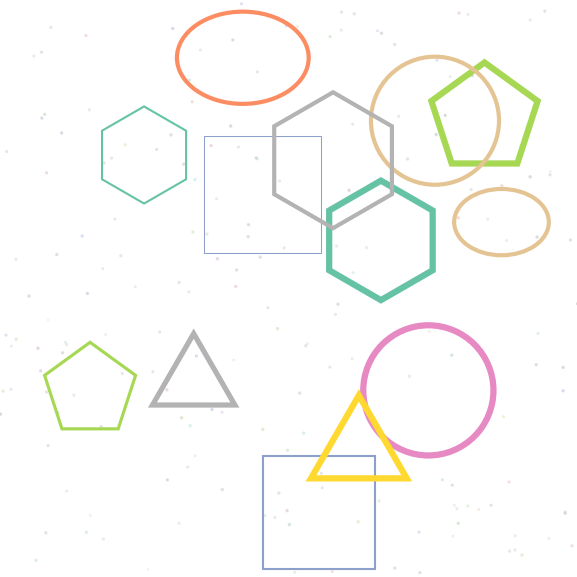[{"shape": "hexagon", "thickness": 1, "radius": 0.42, "center": [0.249, 0.731]}, {"shape": "hexagon", "thickness": 3, "radius": 0.52, "center": [0.66, 0.583]}, {"shape": "oval", "thickness": 2, "radius": 0.57, "center": [0.42, 0.899]}, {"shape": "square", "thickness": 1, "radius": 0.49, "center": [0.552, 0.112]}, {"shape": "square", "thickness": 0.5, "radius": 0.51, "center": [0.455, 0.663]}, {"shape": "circle", "thickness": 3, "radius": 0.56, "center": [0.742, 0.323]}, {"shape": "pentagon", "thickness": 1.5, "radius": 0.41, "center": [0.156, 0.324]}, {"shape": "pentagon", "thickness": 3, "radius": 0.48, "center": [0.839, 0.794]}, {"shape": "triangle", "thickness": 3, "radius": 0.48, "center": [0.621, 0.219]}, {"shape": "oval", "thickness": 2, "radius": 0.41, "center": [0.868, 0.615]}, {"shape": "circle", "thickness": 2, "radius": 0.55, "center": [0.753, 0.79]}, {"shape": "triangle", "thickness": 2.5, "radius": 0.41, "center": [0.335, 0.339]}, {"shape": "hexagon", "thickness": 2, "radius": 0.59, "center": [0.577, 0.722]}]